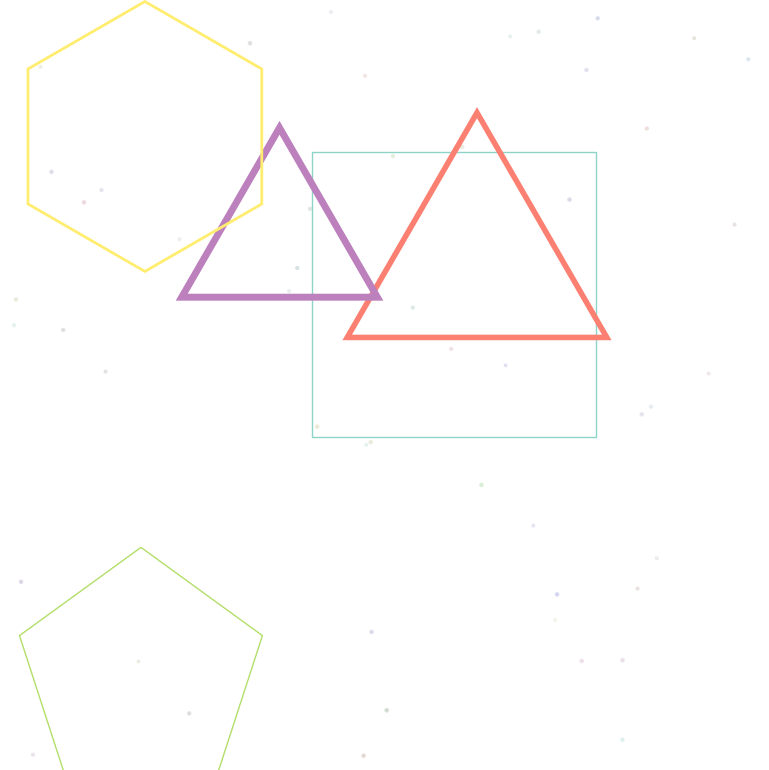[{"shape": "square", "thickness": 0.5, "radius": 0.92, "center": [0.59, 0.618]}, {"shape": "triangle", "thickness": 2, "radius": 0.97, "center": [0.619, 0.659]}, {"shape": "pentagon", "thickness": 0.5, "radius": 0.83, "center": [0.183, 0.123]}, {"shape": "triangle", "thickness": 2.5, "radius": 0.73, "center": [0.363, 0.687]}, {"shape": "hexagon", "thickness": 1, "radius": 0.88, "center": [0.188, 0.823]}]